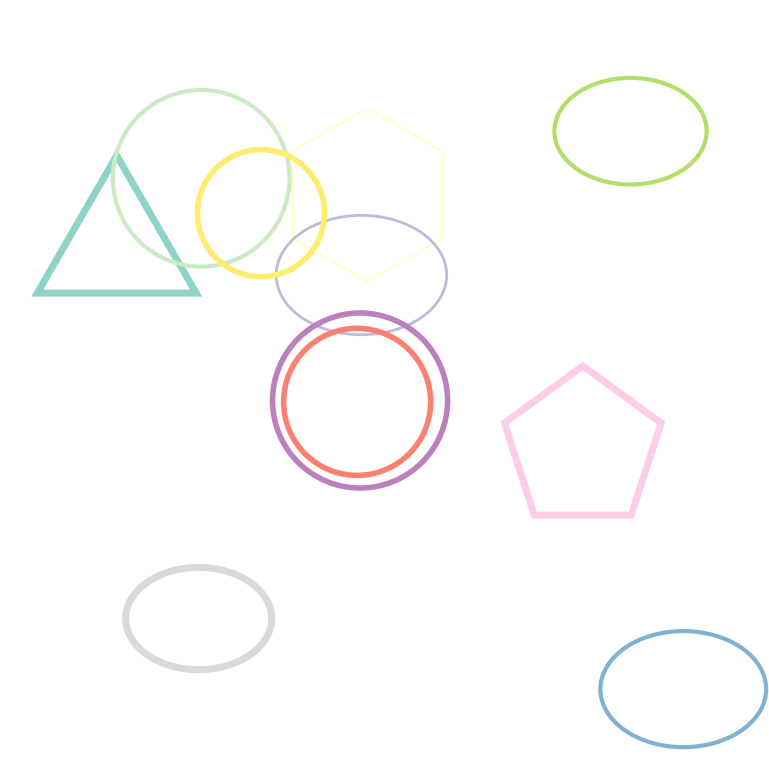[{"shape": "triangle", "thickness": 2.5, "radius": 0.6, "center": [0.152, 0.679]}, {"shape": "hexagon", "thickness": 0.5, "radius": 0.56, "center": [0.477, 0.747]}, {"shape": "oval", "thickness": 1, "radius": 0.55, "center": [0.469, 0.643]}, {"shape": "circle", "thickness": 2, "radius": 0.48, "center": [0.464, 0.478]}, {"shape": "oval", "thickness": 1.5, "radius": 0.54, "center": [0.887, 0.105]}, {"shape": "oval", "thickness": 1.5, "radius": 0.49, "center": [0.819, 0.83]}, {"shape": "pentagon", "thickness": 2.5, "radius": 0.54, "center": [0.757, 0.418]}, {"shape": "oval", "thickness": 2.5, "radius": 0.47, "center": [0.258, 0.197]}, {"shape": "circle", "thickness": 2, "radius": 0.57, "center": [0.468, 0.48]}, {"shape": "circle", "thickness": 1.5, "radius": 0.57, "center": [0.261, 0.768]}, {"shape": "circle", "thickness": 2, "radius": 0.41, "center": [0.339, 0.723]}]